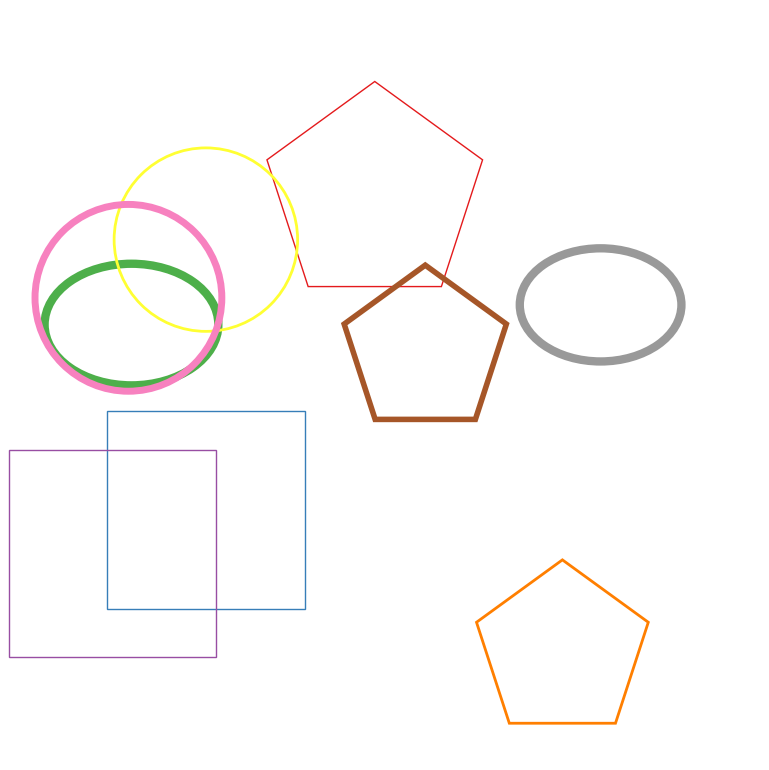[{"shape": "pentagon", "thickness": 0.5, "radius": 0.74, "center": [0.487, 0.747]}, {"shape": "square", "thickness": 0.5, "radius": 0.64, "center": [0.268, 0.338]}, {"shape": "oval", "thickness": 3, "radius": 0.56, "center": [0.171, 0.579]}, {"shape": "square", "thickness": 0.5, "radius": 0.67, "center": [0.146, 0.281]}, {"shape": "pentagon", "thickness": 1, "radius": 0.59, "center": [0.73, 0.156]}, {"shape": "circle", "thickness": 1, "radius": 0.6, "center": [0.267, 0.689]}, {"shape": "pentagon", "thickness": 2, "radius": 0.55, "center": [0.552, 0.545]}, {"shape": "circle", "thickness": 2.5, "radius": 0.61, "center": [0.167, 0.613]}, {"shape": "oval", "thickness": 3, "radius": 0.52, "center": [0.78, 0.604]}]